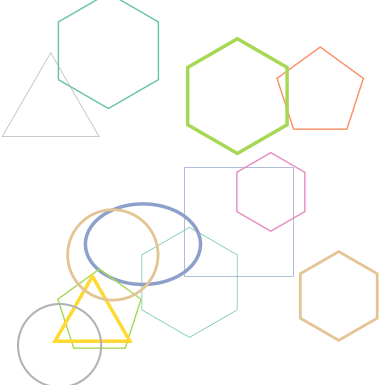[{"shape": "hexagon", "thickness": 1, "radius": 0.75, "center": [0.282, 0.868]}, {"shape": "hexagon", "thickness": 0.5, "radius": 0.71, "center": [0.492, 0.267]}, {"shape": "pentagon", "thickness": 1, "radius": 0.59, "center": [0.832, 0.76]}, {"shape": "oval", "thickness": 2.5, "radius": 0.75, "center": [0.371, 0.366]}, {"shape": "square", "thickness": 0.5, "radius": 0.71, "center": [0.621, 0.425]}, {"shape": "hexagon", "thickness": 1, "radius": 0.51, "center": [0.703, 0.501]}, {"shape": "pentagon", "thickness": 1, "radius": 0.57, "center": [0.258, 0.188]}, {"shape": "hexagon", "thickness": 2.5, "radius": 0.75, "center": [0.617, 0.75]}, {"shape": "triangle", "thickness": 2.5, "radius": 0.56, "center": [0.24, 0.17]}, {"shape": "circle", "thickness": 2, "radius": 0.59, "center": [0.293, 0.338]}, {"shape": "hexagon", "thickness": 2, "radius": 0.58, "center": [0.88, 0.231]}, {"shape": "circle", "thickness": 1.5, "radius": 0.54, "center": [0.155, 0.102]}, {"shape": "triangle", "thickness": 0.5, "radius": 0.73, "center": [0.132, 0.718]}]